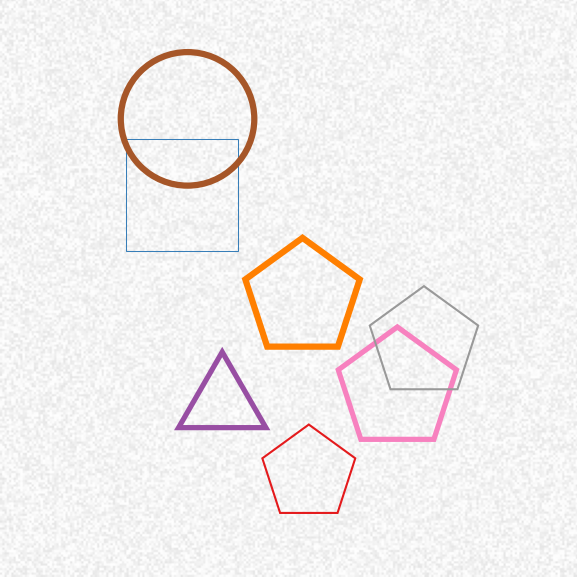[{"shape": "pentagon", "thickness": 1, "radius": 0.42, "center": [0.535, 0.179]}, {"shape": "square", "thickness": 0.5, "radius": 0.49, "center": [0.316, 0.661]}, {"shape": "triangle", "thickness": 2.5, "radius": 0.44, "center": [0.385, 0.302]}, {"shape": "pentagon", "thickness": 3, "radius": 0.52, "center": [0.524, 0.483]}, {"shape": "circle", "thickness": 3, "radius": 0.58, "center": [0.325, 0.793]}, {"shape": "pentagon", "thickness": 2.5, "radius": 0.54, "center": [0.688, 0.325]}, {"shape": "pentagon", "thickness": 1, "radius": 0.49, "center": [0.734, 0.405]}]